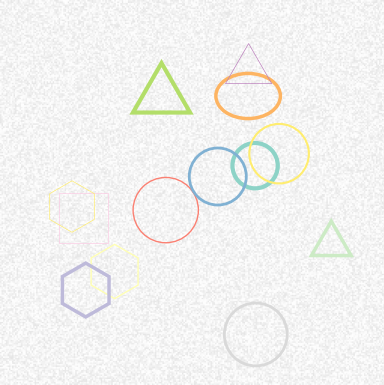[{"shape": "circle", "thickness": 3, "radius": 0.29, "center": [0.663, 0.57]}, {"shape": "hexagon", "thickness": 1, "radius": 0.35, "center": [0.298, 0.295]}, {"shape": "hexagon", "thickness": 2.5, "radius": 0.35, "center": [0.223, 0.247]}, {"shape": "circle", "thickness": 1, "radius": 0.42, "center": [0.431, 0.454]}, {"shape": "circle", "thickness": 2, "radius": 0.37, "center": [0.566, 0.542]}, {"shape": "oval", "thickness": 2.5, "radius": 0.42, "center": [0.644, 0.751]}, {"shape": "triangle", "thickness": 3, "radius": 0.43, "center": [0.42, 0.751]}, {"shape": "square", "thickness": 0.5, "radius": 0.32, "center": [0.217, 0.434]}, {"shape": "circle", "thickness": 2, "radius": 0.41, "center": [0.664, 0.131]}, {"shape": "triangle", "thickness": 0.5, "radius": 0.35, "center": [0.646, 0.818]}, {"shape": "triangle", "thickness": 2.5, "radius": 0.3, "center": [0.86, 0.366]}, {"shape": "circle", "thickness": 1.5, "radius": 0.39, "center": [0.725, 0.601]}, {"shape": "hexagon", "thickness": 0.5, "radius": 0.33, "center": [0.187, 0.463]}]